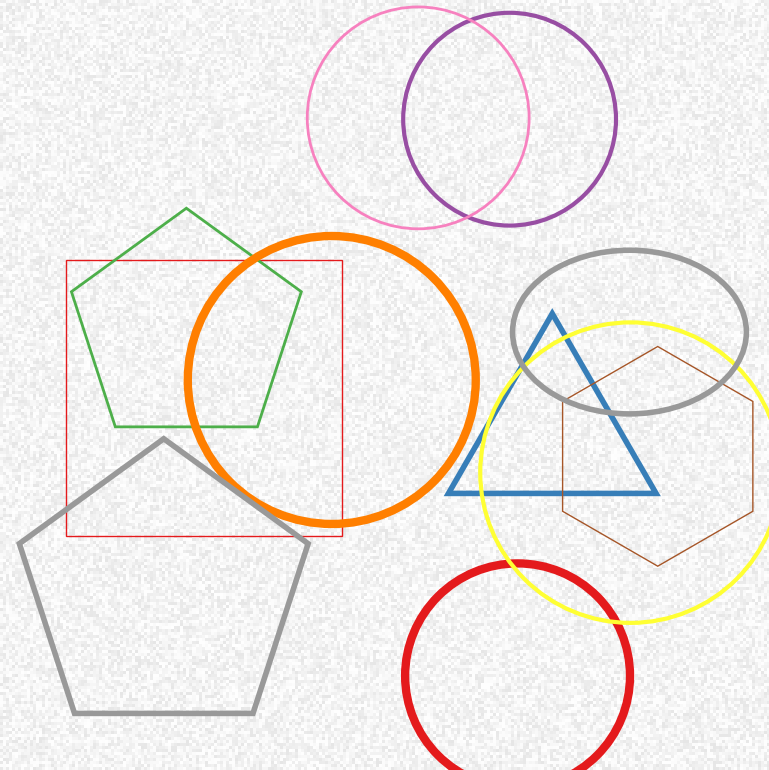[{"shape": "square", "thickness": 0.5, "radius": 0.9, "center": [0.264, 0.483]}, {"shape": "circle", "thickness": 3, "radius": 0.73, "center": [0.672, 0.122]}, {"shape": "triangle", "thickness": 2, "radius": 0.78, "center": [0.717, 0.437]}, {"shape": "pentagon", "thickness": 1, "radius": 0.78, "center": [0.242, 0.573]}, {"shape": "circle", "thickness": 1.5, "radius": 0.69, "center": [0.662, 0.845]}, {"shape": "circle", "thickness": 3, "radius": 0.93, "center": [0.431, 0.507]}, {"shape": "circle", "thickness": 1.5, "radius": 0.98, "center": [0.819, 0.386]}, {"shape": "hexagon", "thickness": 0.5, "radius": 0.71, "center": [0.854, 0.407]}, {"shape": "circle", "thickness": 1, "radius": 0.72, "center": [0.543, 0.847]}, {"shape": "pentagon", "thickness": 2, "radius": 0.99, "center": [0.213, 0.233]}, {"shape": "oval", "thickness": 2, "radius": 0.76, "center": [0.817, 0.569]}]